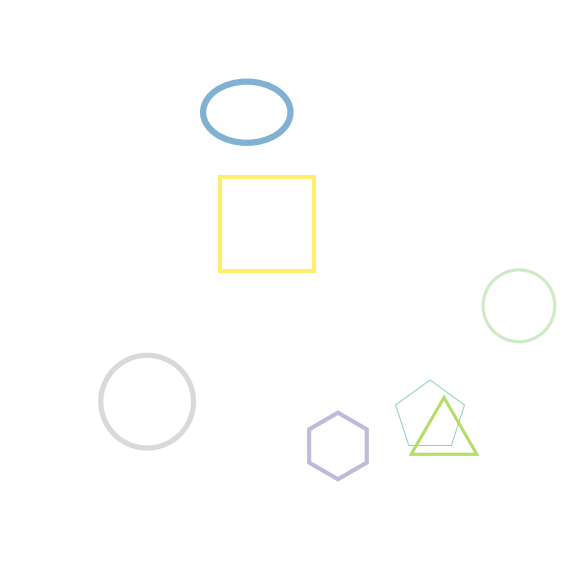[{"shape": "pentagon", "thickness": 0.5, "radius": 0.31, "center": [0.745, 0.278]}, {"shape": "hexagon", "thickness": 2, "radius": 0.29, "center": [0.585, 0.227]}, {"shape": "oval", "thickness": 3, "radius": 0.38, "center": [0.427, 0.805]}, {"shape": "triangle", "thickness": 1.5, "radius": 0.33, "center": [0.769, 0.245]}, {"shape": "circle", "thickness": 2.5, "radius": 0.4, "center": [0.255, 0.304]}, {"shape": "circle", "thickness": 1.5, "radius": 0.31, "center": [0.899, 0.47]}, {"shape": "square", "thickness": 2, "radius": 0.4, "center": [0.462, 0.611]}]